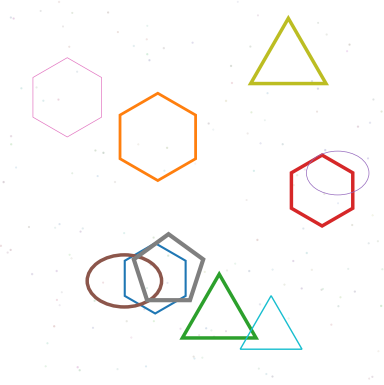[{"shape": "hexagon", "thickness": 1.5, "radius": 0.46, "center": [0.403, 0.277]}, {"shape": "hexagon", "thickness": 2, "radius": 0.57, "center": [0.41, 0.644]}, {"shape": "triangle", "thickness": 2.5, "radius": 0.55, "center": [0.569, 0.177]}, {"shape": "hexagon", "thickness": 2.5, "radius": 0.46, "center": [0.837, 0.505]}, {"shape": "oval", "thickness": 0.5, "radius": 0.41, "center": [0.877, 0.551]}, {"shape": "oval", "thickness": 2.5, "radius": 0.48, "center": [0.323, 0.27]}, {"shape": "hexagon", "thickness": 0.5, "radius": 0.51, "center": [0.175, 0.747]}, {"shape": "pentagon", "thickness": 3, "radius": 0.47, "center": [0.438, 0.297]}, {"shape": "triangle", "thickness": 2.5, "radius": 0.56, "center": [0.749, 0.839]}, {"shape": "triangle", "thickness": 1, "radius": 0.46, "center": [0.704, 0.139]}]